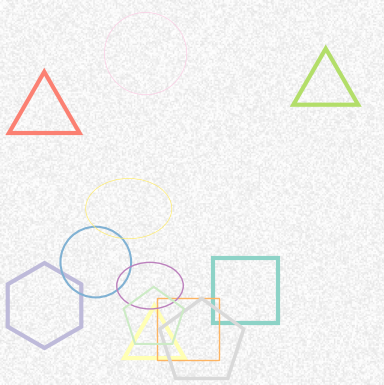[{"shape": "square", "thickness": 3, "radius": 0.42, "center": [0.637, 0.244]}, {"shape": "triangle", "thickness": 3, "radius": 0.45, "center": [0.401, 0.115]}, {"shape": "hexagon", "thickness": 3, "radius": 0.55, "center": [0.116, 0.206]}, {"shape": "triangle", "thickness": 3, "radius": 0.53, "center": [0.115, 0.708]}, {"shape": "circle", "thickness": 1.5, "radius": 0.46, "center": [0.249, 0.319]}, {"shape": "square", "thickness": 1, "radius": 0.41, "center": [0.489, 0.145]}, {"shape": "triangle", "thickness": 3, "radius": 0.49, "center": [0.846, 0.777]}, {"shape": "circle", "thickness": 0.5, "radius": 0.53, "center": [0.378, 0.861]}, {"shape": "pentagon", "thickness": 2.5, "radius": 0.57, "center": [0.524, 0.11]}, {"shape": "oval", "thickness": 1, "radius": 0.43, "center": [0.39, 0.258]}, {"shape": "pentagon", "thickness": 1.5, "radius": 0.41, "center": [0.399, 0.173]}, {"shape": "oval", "thickness": 0.5, "radius": 0.56, "center": [0.334, 0.458]}]